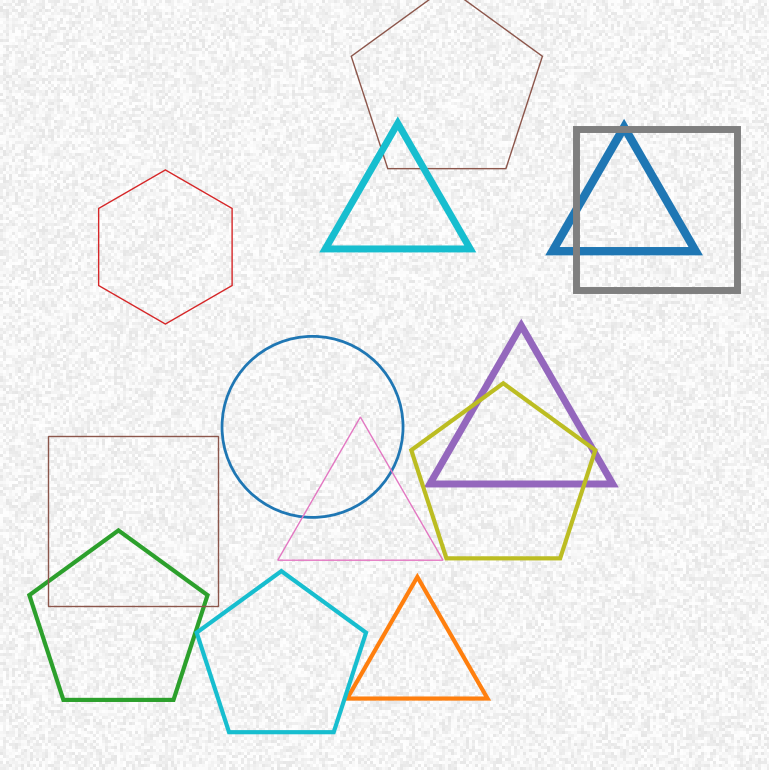[{"shape": "triangle", "thickness": 3, "radius": 0.54, "center": [0.811, 0.727]}, {"shape": "circle", "thickness": 1, "radius": 0.59, "center": [0.406, 0.446]}, {"shape": "triangle", "thickness": 1.5, "radius": 0.53, "center": [0.542, 0.145]}, {"shape": "pentagon", "thickness": 1.5, "radius": 0.61, "center": [0.154, 0.189]}, {"shape": "hexagon", "thickness": 0.5, "radius": 0.5, "center": [0.215, 0.679]}, {"shape": "triangle", "thickness": 2.5, "radius": 0.69, "center": [0.677, 0.44]}, {"shape": "pentagon", "thickness": 0.5, "radius": 0.65, "center": [0.58, 0.887]}, {"shape": "square", "thickness": 0.5, "radius": 0.55, "center": [0.173, 0.324]}, {"shape": "triangle", "thickness": 0.5, "radius": 0.62, "center": [0.468, 0.334]}, {"shape": "square", "thickness": 2.5, "radius": 0.52, "center": [0.853, 0.728]}, {"shape": "pentagon", "thickness": 1.5, "radius": 0.63, "center": [0.654, 0.377]}, {"shape": "triangle", "thickness": 2.5, "radius": 0.54, "center": [0.517, 0.731]}, {"shape": "pentagon", "thickness": 1.5, "radius": 0.58, "center": [0.365, 0.143]}]